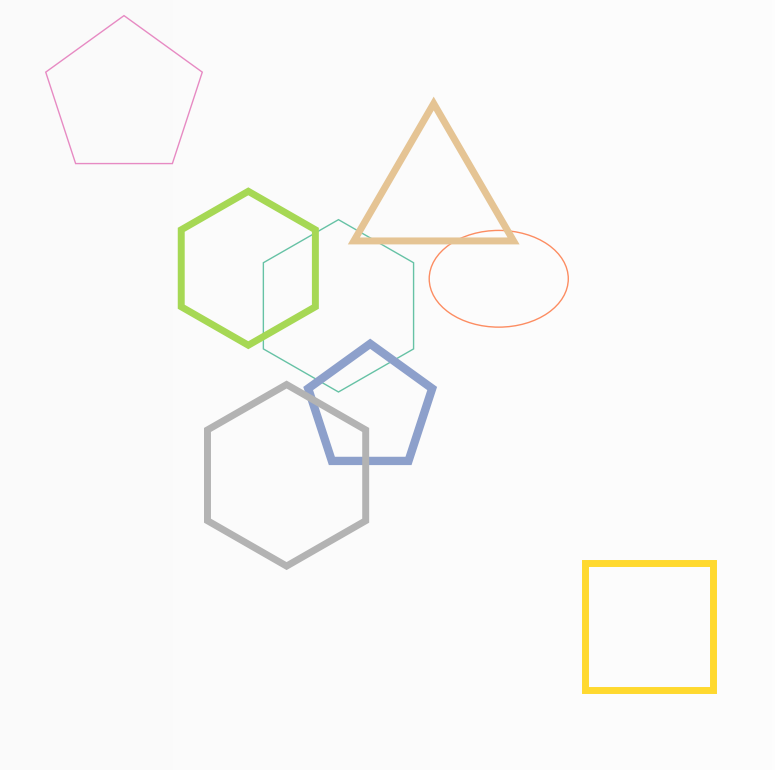[{"shape": "hexagon", "thickness": 0.5, "radius": 0.56, "center": [0.437, 0.603]}, {"shape": "oval", "thickness": 0.5, "radius": 0.45, "center": [0.644, 0.638]}, {"shape": "pentagon", "thickness": 3, "radius": 0.42, "center": [0.478, 0.469]}, {"shape": "pentagon", "thickness": 0.5, "radius": 0.53, "center": [0.16, 0.873]}, {"shape": "hexagon", "thickness": 2.5, "radius": 0.5, "center": [0.32, 0.652]}, {"shape": "square", "thickness": 2.5, "radius": 0.41, "center": [0.837, 0.187]}, {"shape": "triangle", "thickness": 2.5, "radius": 0.59, "center": [0.56, 0.747]}, {"shape": "hexagon", "thickness": 2.5, "radius": 0.59, "center": [0.37, 0.383]}]